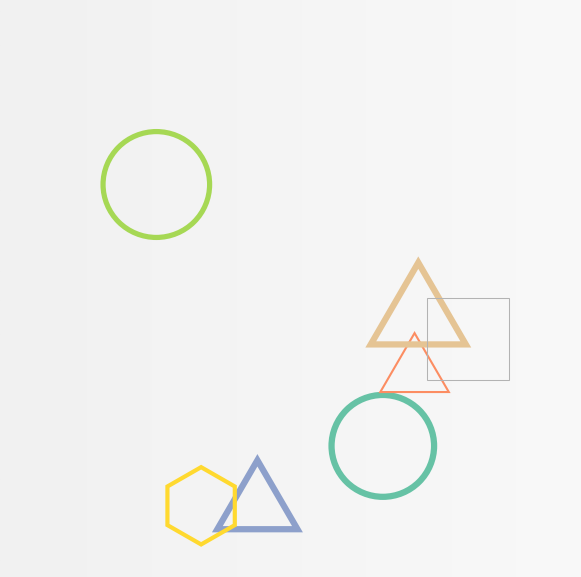[{"shape": "circle", "thickness": 3, "radius": 0.44, "center": [0.659, 0.227]}, {"shape": "triangle", "thickness": 1, "radius": 0.34, "center": [0.713, 0.354]}, {"shape": "triangle", "thickness": 3, "radius": 0.4, "center": [0.443, 0.123]}, {"shape": "circle", "thickness": 2.5, "radius": 0.46, "center": [0.269, 0.68]}, {"shape": "hexagon", "thickness": 2, "radius": 0.33, "center": [0.346, 0.123]}, {"shape": "triangle", "thickness": 3, "radius": 0.47, "center": [0.72, 0.45]}, {"shape": "square", "thickness": 0.5, "radius": 0.36, "center": [0.805, 0.413]}]